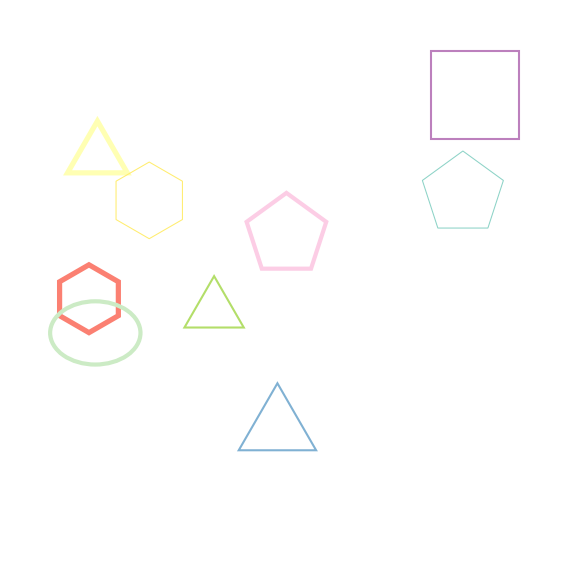[{"shape": "pentagon", "thickness": 0.5, "radius": 0.37, "center": [0.802, 0.664]}, {"shape": "triangle", "thickness": 2.5, "radius": 0.3, "center": [0.169, 0.73]}, {"shape": "hexagon", "thickness": 2.5, "radius": 0.29, "center": [0.154, 0.482]}, {"shape": "triangle", "thickness": 1, "radius": 0.39, "center": [0.48, 0.258]}, {"shape": "triangle", "thickness": 1, "radius": 0.3, "center": [0.371, 0.462]}, {"shape": "pentagon", "thickness": 2, "radius": 0.36, "center": [0.496, 0.593]}, {"shape": "square", "thickness": 1, "radius": 0.38, "center": [0.822, 0.834]}, {"shape": "oval", "thickness": 2, "radius": 0.39, "center": [0.165, 0.423]}, {"shape": "hexagon", "thickness": 0.5, "radius": 0.33, "center": [0.258, 0.652]}]